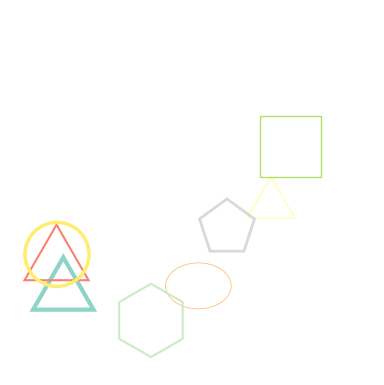[{"shape": "triangle", "thickness": 3, "radius": 0.45, "center": [0.164, 0.241]}, {"shape": "triangle", "thickness": 1, "radius": 0.36, "center": [0.704, 0.47]}, {"shape": "triangle", "thickness": 1.5, "radius": 0.48, "center": [0.147, 0.32]}, {"shape": "oval", "thickness": 0.5, "radius": 0.43, "center": [0.515, 0.258]}, {"shape": "square", "thickness": 1, "radius": 0.4, "center": [0.754, 0.619]}, {"shape": "pentagon", "thickness": 2, "radius": 0.37, "center": [0.59, 0.408]}, {"shape": "hexagon", "thickness": 1.5, "radius": 0.48, "center": [0.392, 0.168]}, {"shape": "circle", "thickness": 2.5, "radius": 0.42, "center": [0.148, 0.339]}]